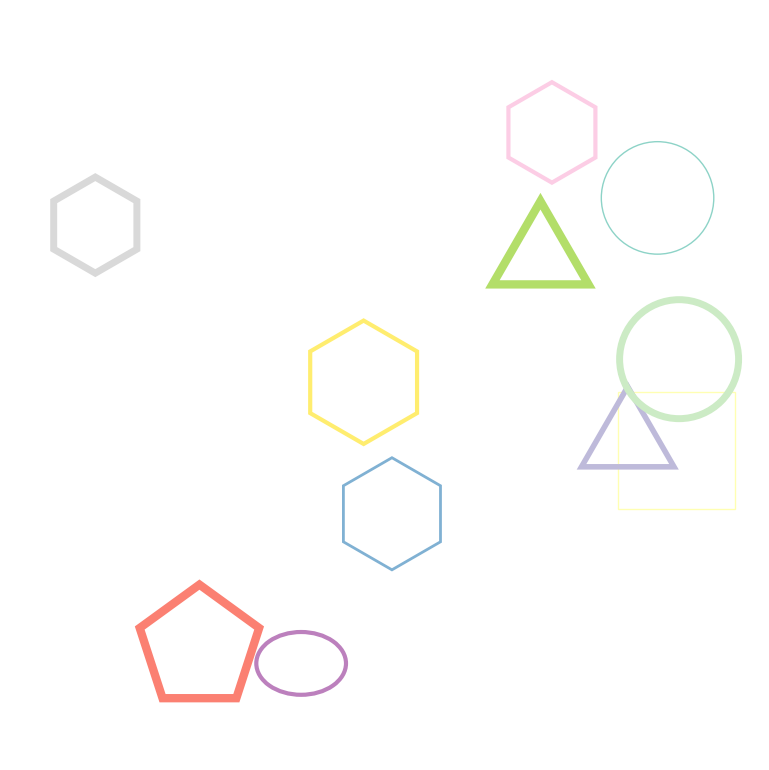[{"shape": "circle", "thickness": 0.5, "radius": 0.37, "center": [0.854, 0.743]}, {"shape": "square", "thickness": 0.5, "radius": 0.38, "center": [0.878, 0.414]}, {"shape": "triangle", "thickness": 2, "radius": 0.35, "center": [0.815, 0.428]}, {"shape": "pentagon", "thickness": 3, "radius": 0.41, "center": [0.259, 0.159]}, {"shape": "hexagon", "thickness": 1, "radius": 0.36, "center": [0.509, 0.333]}, {"shape": "triangle", "thickness": 3, "radius": 0.36, "center": [0.702, 0.667]}, {"shape": "hexagon", "thickness": 1.5, "radius": 0.33, "center": [0.717, 0.828]}, {"shape": "hexagon", "thickness": 2.5, "radius": 0.31, "center": [0.124, 0.708]}, {"shape": "oval", "thickness": 1.5, "radius": 0.29, "center": [0.391, 0.138]}, {"shape": "circle", "thickness": 2.5, "radius": 0.39, "center": [0.882, 0.534]}, {"shape": "hexagon", "thickness": 1.5, "radius": 0.4, "center": [0.472, 0.504]}]